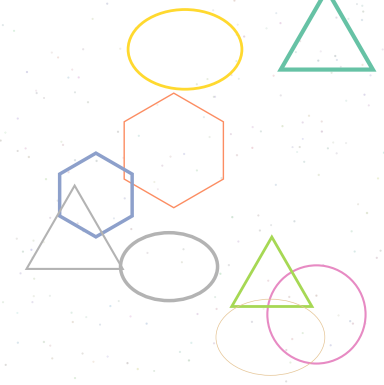[{"shape": "triangle", "thickness": 3, "radius": 0.69, "center": [0.849, 0.888]}, {"shape": "hexagon", "thickness": 1, "radius": 0.74, "center": [0.451, 0.609]}, {"shape": "hexagon", "thickness": 2.5, "radius": 0.54, "center": [0.249, 0.493]}, {"shape": "circle", "thickness": 1.5, "radius": 0.64, "center": [0.822, 0.183]}, {"shape": "triangle", "thickness": 2, "radius": 0.6, "center": [0.706, 0.264]}, {"shape": "oval", "thickness": 2, "radius": 0.74, "center": [0.481, 0.872]}, {"shape": "oval", "thickness": 0.5, "radius": 0.71, "center": [0.702, 0.124]}, {"shape": "oval", "thickness": 2.5, "radius": 0.63, "center": [0.439, 0.307]}, {"shape": "triangle", "thickness": 1.5, "radius": 0.72, "center": [0.194, 0.374]}]